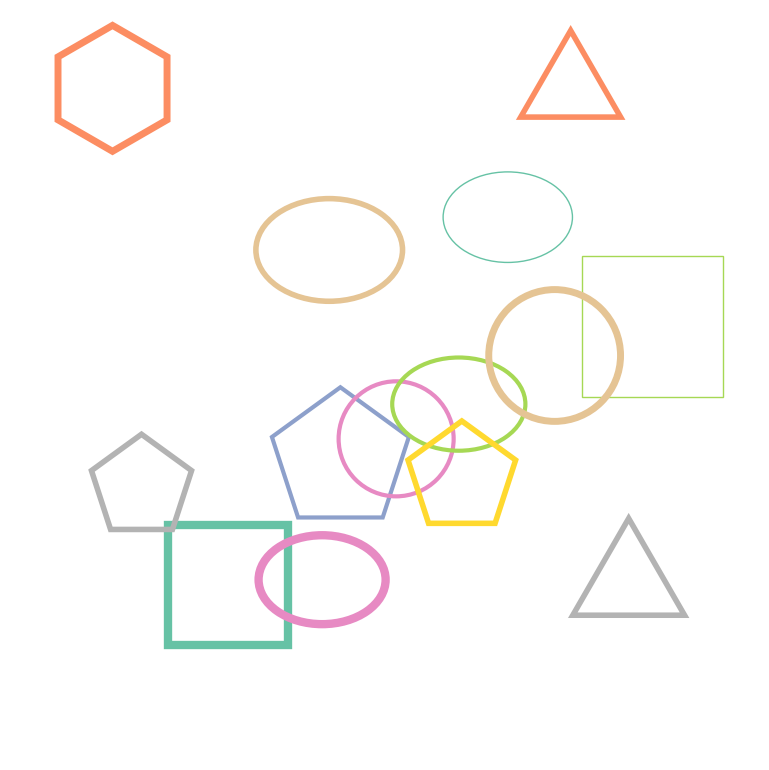[{"shape": "square", "thickness": 3, "radius": 0.39, "center": [0.296, 0.24]}, {"shape": "oval", "thickness": 0.5, "radius": 0.42, "center": [0.659, 0.718]}, {"shape": "hexagon", "thickness": 2.5, "radius": 0.41, "center": [0.146, 0.885]}, {"shape": "triangle", "thickness": 2, "radius": 0.37, "center": [0.741, 0.885]}, {"shape": "pentagon", "thickness": 1.5, "radius": 0.47, "center": [0.442, 0.404]}, {"shape": "circle", "thickness": 1.5, "radius": 0.37, "center": [0.514, 0.43]}, {"shape": "oval", "thickness": 3, "radius": 0.41, "center": [0.418, 0.247]}, {"shape": "square", "thickness": 0.5, "radius": 0.46, "center": [0.848, 0.576]}, {"shape": "oval", "thickness": 1.5, "radius": 0.43, "center": [0.596, 0.475]}, {"shape": "pentagon", "thickness": 2, "radius": 0.37, "center": [0.6, 0.38]}, {"shape": "oval", "thickness": 2, "radius": 0.48, "center": [0.428, 0.675]}, {"shape": "circle", "thickness": 2.5, "radius": 0.43, "center": [0.72, 0.538]}, {"shape": "triangle", "thickness": 2, "radius": 0.42, "center": [0.816, 0.243]}, {"shape": "pentagon", "thickness": 2, "radius": 0.34, "center": [0.184, 0.368]}]